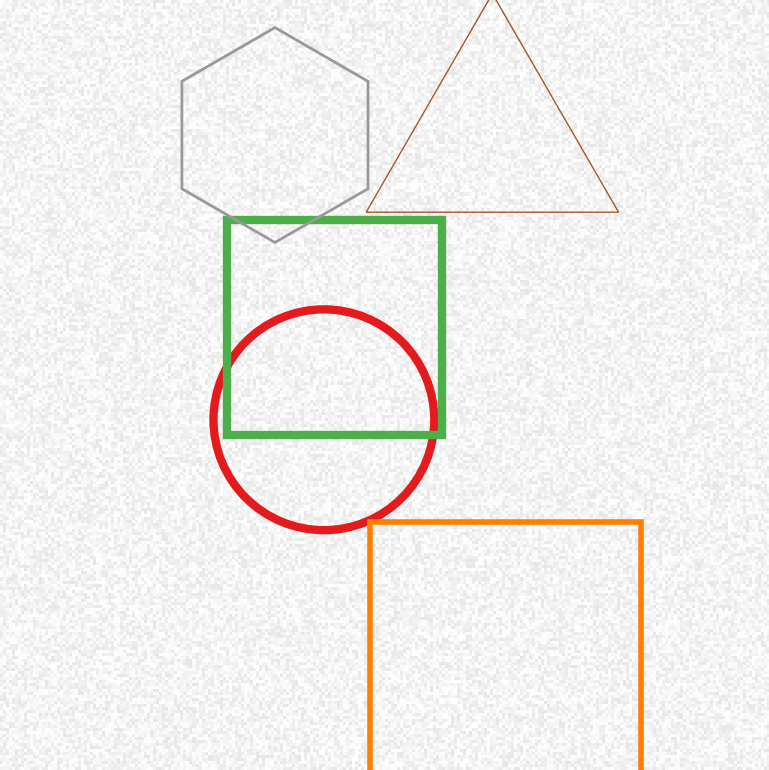[{"shape": "circle", "thickness": 3, "radius": 0.72, "center": [0.421, 0.455]}, {"shape": "square", "thickness": 3, "radius": 0.7, "center": [0.434, 0.575]}, {"shape": "square", "thickness": 2, "radius": 0.88, "center": [0.656, 0.146]}, {"shape": "triangle", "thickness": 0.5, "radius": 0.95, "center": [0.639, 0.819]}, {"shape": "hexagon", "thickness": 1, "radius": 0.7, "center": [0.357, 0.825]}]